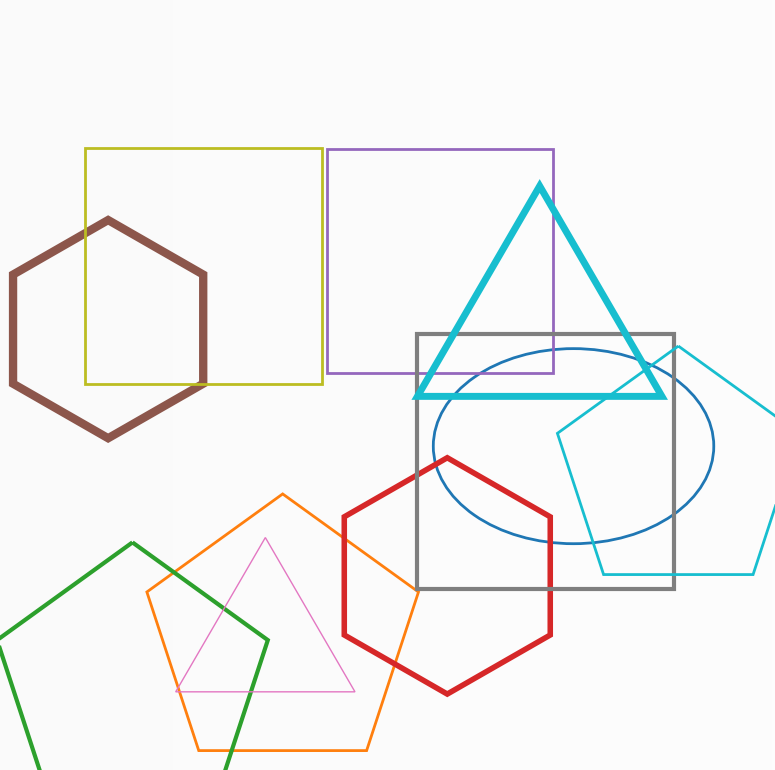[{"shape": "oval", "thickness": 1, "radius": 0.9, "center": [0.74, 0.421]}, {"shape": "pentagon", "thickness": 1, "radius": 0.92, "center": [0.365, 0.174]}, {"shape": "pentagon", "thickness": 1.5, "radius": 0.92, "center": [0.171, 0.112]}, {"shape": "hexagon", "thickness": 2, "radius": 0.77, "center": [0.577, 0.252]}, {"shape": "square", "thickness": 1, "radius": 0.73, "center": [0.568, 0.661]}, {"shape": "hexagon", "thickness": 3, "radius": 0.71, "center": [0.14, 0.573]}, {"shape": "triangle", "thickness": 0.5, "radius": 0.67, "center": [0.342, 0.168]}, {"shape": "square", "thickness": 1.5, "radius": 0.83, "center": [0.703, 0.4]}, {"shape": "square", "thickness": 1, "radius": 0.76, "center": [0.263, 0.654]}, {"shape": "triangle", "thickness": 2.5, "radius": 0.91, "center": [0.696, 0.576]}, {"shape": "pentagon", "thickness": 1, "radius": 0.82, "center": [0.875, 0.387]}]